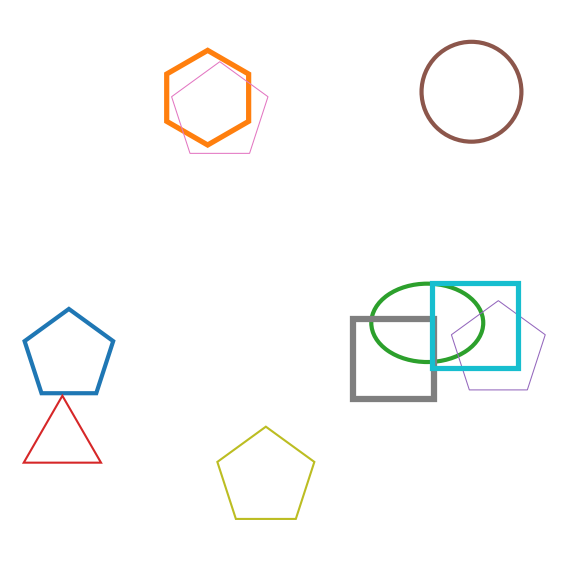[{"shape": "pentagon", "thickness": 2, "radius": 0.4, "center": [0.119, 0.383]}, {"shape": "hexagon", "thickness": 2.5, "radius": 0.41, "center": [0.36, 0.83]}, {"shape": "oval", "thickness": 2, "radius": 0.48, "center": [0.74, 0.44]}, {"shape": "triangle", "thickness": 1, "radius": 0.39, "center": [0.108, 0.237]}, {"shape": "pentagon", "thickness": 0.5, "radius": 0.43, "center": [0.863, 0.393]}, {"shape": "circle", "thickness": 2, "radius": 0.43, "center": [0.816, 0.84]}, {"shape": "pentagon", "thickness": 0.5, "radius": 0.44, "center": [0.381, 0.805]}, {"shape": "square", "thickness": 3, "radius": 0.35, "center": [0.682, 0.377]}, {"shape": "pentagon", "thickness": 1, "radius": 0.44, "center": [0.46, 0.172]}, {"shape": "square", "thickness": 2.5, "radius": 0.37, "center": [0.822, 0.435]}]